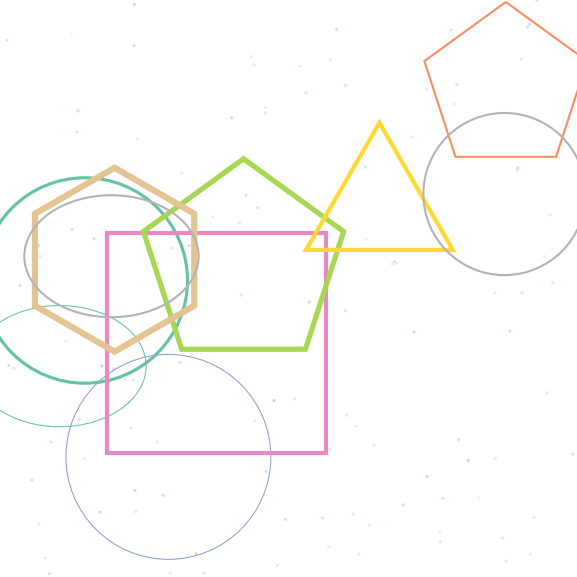[{"shape": "circle", "thickness": 1.5, "radius": 0.89, "center": [0.147, 0.513]}, {"shape": "oval", "thickness": 0.5, "radius": 0.75, "center": [0.103, 0.365]}, {"shape": "pentagon", "thickness": 1, "radius": 0.74, "center": [0.876, 0.848]}, {"shape": "circle", "thickness": 0.5, "radius": 0.89, "center": [0.292, 0.208]}, {"shape": "square", "thickness": 2, "radius": 0.95, "center": [0.375, 0.405]}, {"shape": "pentagon", "thickness": 2.5, "radius": 0.91, "center": [0.422, 0.542]}, {"shape": "triangle", "thickness": 2, "radius": 0.73, "center": [0.657, 0.64]}, {"shape": "hexagon", "thickness": 3, "radius": 0.8, "center": [0.198, 0.549]}, {"shape": "oval", "thickness": 1, "radius": 0.75, "center": [0.193, 0.555]}, {"shape": "circle", "thickness": 1, "radius": 0.7, "center": [0.874, 0.663]}]